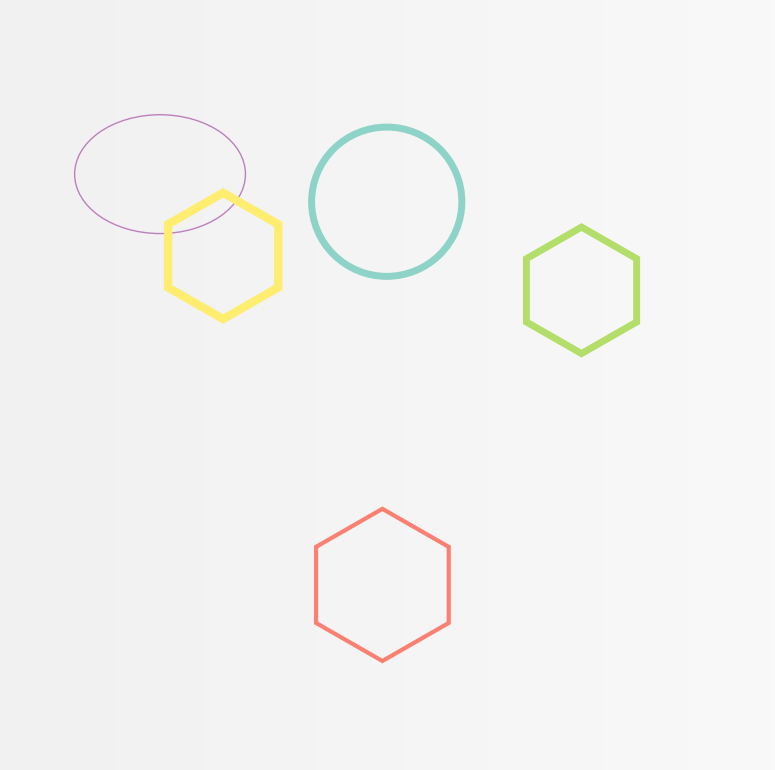[{"shape": "circle", "thickness": 2.5, "radius": 0.48, "center": [0.499, 0.738]}, {"shape": "hexagon", "thickness": 1.5, "radius": 0.49, "center": [0.493, 0.24]}, {"shape": "hexagon", "thickness": 2.5, "radius": 0.41, "center": [0.75, 0.623]}, {"shape": "oval", "thickness": 0.5, "radius": 0.55, "center": [0.207, 0.774]}, {"shape": "hexagon", "thickness": 3, "radius": 0.41, "center": [0.288, 0.668]}]